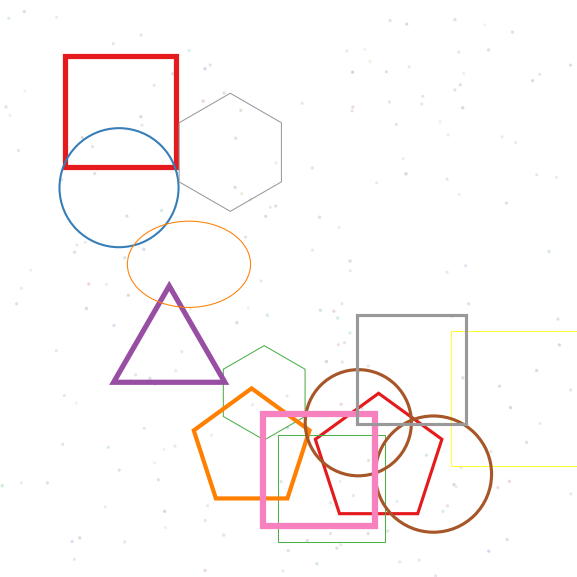[{"shape": "pentagon", "thickness": 1.5, "radius": 0.58, "center": [0.656, 0.203]}, {"shape": "square", "thickness": 2.5, "radius": 0.48, "center": [0.208, 0.806]}, {"shape": "circle", "thickness": 1, "radius": 0.52, "center": [0.206, 0.674]}, {"shape": "square", "thickness": 0.5, "radius": 0.46, "center": [0.574, 0.153]}, {"shape": "hexagon", "thickness": 0.5, "radius": 0.41, "center": [0.457, 0.319]}, {"shape": "triangle", "thickness": 2.5, "radius": 0.56, "center": [0.293, 0.393]}, {"shape": "oval", "thickness": 0.5, "radius": 0.53, "center": [0.327, 0.542]}, {"shape": "pentagon", "thickness": 2, "radius": 0.53, "center": [0.436, 0.221]}, {"shape": "square", "thickness": 0.5, "radius": 0.59, "center": [0.898, 0.309]}, {"shape": "circle", "thickness": 1.5, "radius": 0.46, "center": [0.62, 0.267]}, {"shape": "circle", "thickness": 1.5, "radius": 0.5, "center": [0.751, 0.178]}, {"shape": "square", "thickness": 3, "radius": 0.48, "center": [0.552, 0.185]}, {"shape": "square", "thickness": 1.5, "radius": 0.47, "center": [0.713, 0.359]}, {"shape": "hexagon", "thickness": 0.5, "radius": 0.51, "center": [0.399, 0.735]}]